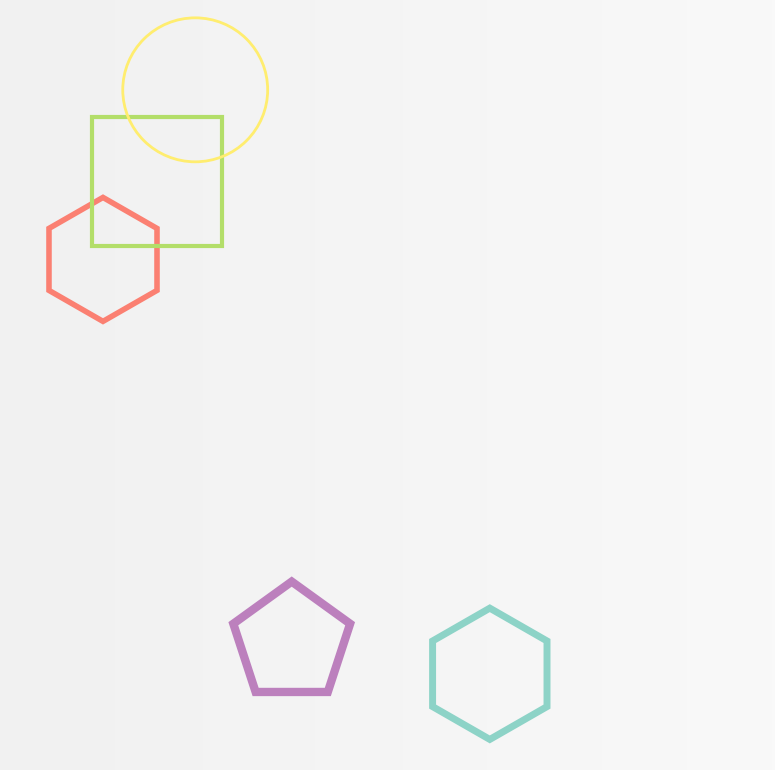[{"shape": "hexagon", "thickness": 2.5, "radius": 0.43, "center": [0.632, 0.125]}, {"shape": "hexagon", "thickness": 2, "radius": 0.4, "center": [0.133, 0.663]}, {"shape": "square", "thickness": 1.5, "radius": 0.42, "center": [0.203, 0.764]}, {"shape": "pentagon", "thickness": 3, "radius": 0.4, "center": [0.376, 0.165]}, {"shape": "circle", "thickness": 1, "radius": 0.47, "center": [0.252, 0.883]}]